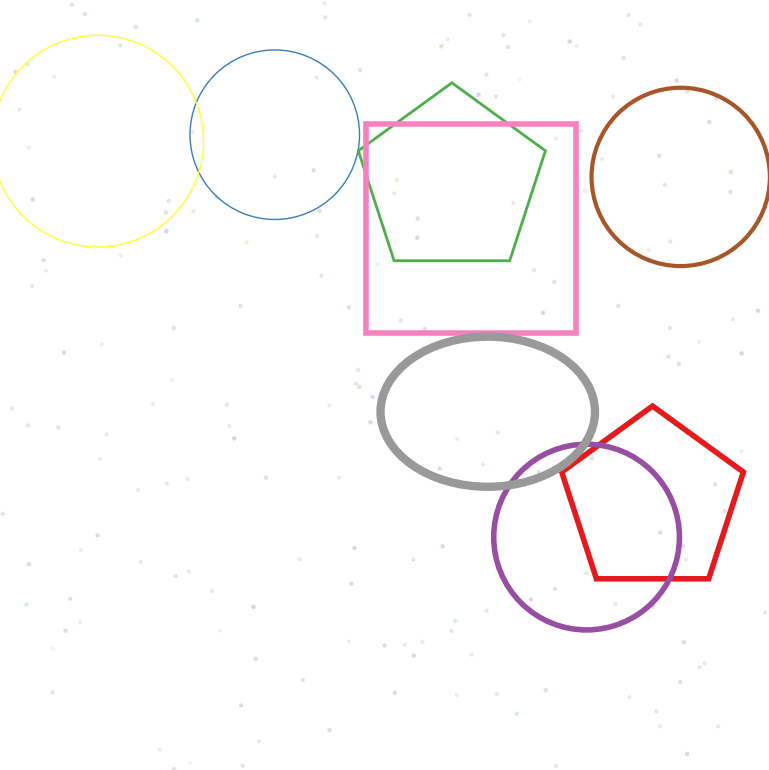[{"shape": "pentagon", "thickness": 2, "radius": 0.62, "center": [0.847, 0.349]}, {"shape": "circle", "thickness": 0.5, "radius": 0.55, "center": [0.357, 0.825]}, {"shape": "pentagon", "thickness": 1, "radius": 0.64, "center": [0.587, 0.765]}, {"shape": "circle", "thickness": 2, "radius": 0.6, "center": [0.762, 0.302]}, {"shape": "circle", "thickness": 0.5, "radius": 0.69, "center": [0.127, 0.817]}, {"shape": "circle", "thickness": 1.5, "radius": 0.58, "center": [0.884, 0.77]}, {"shape": "square", "thickness": 2, "radius": 0.68, "center": [0.612, 0.703]}, {"shape": "oval", "thickness": 3, "radius": 0.7, "center": [0.633, 0.465]}]